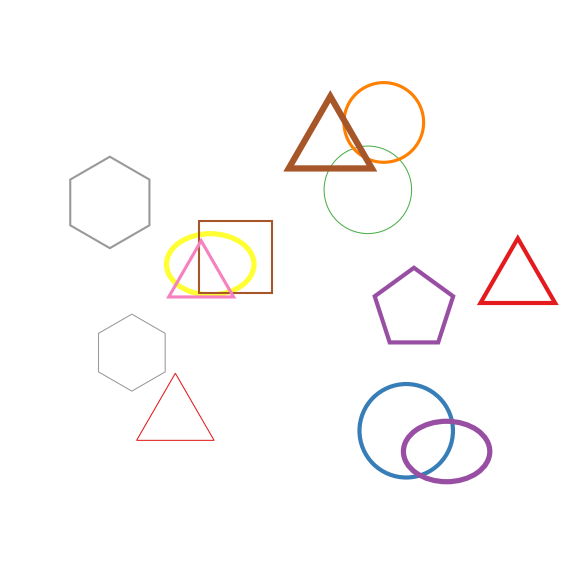[{"shape": "triangle", "thickness": 0.5, "radius": 0.39, "center": [0.304, 0.275]}, {"shape": "triangle", "thickness": 2, "radius": 0.37, "center": [0.897, 0.512]}, {"shape": "circle", "thickness": 2, "radius": 0.4, "center": [0.703, 0.253]}, {"shape": "circle", "thickness": 0.5, "radius": 0.38, "center": [0.637, 0.67]}, {"shape": "oval", "thickness": 2.5, "radius": 0.37, "center": [0.773, 0.217]}, {"shape": "pentagon", "thickness": 2, "radius": 0.36, "center": [0.717, 0.464]}, {"shape": "circle", "thickness": 1.5, "radius": 0.34, "center": [0.665, 0.787]}, {"shape": "oval", "thickness": 2.5, "radius": 0.38, "center": [0.364, 0.541]}, {"shape": "triangle", "thickness": 3, "radius": 0.42, "center": [0.572, 0.749]}, {"shape": "square", "thickness": 1, "radius": 0.32, "center": [0.408, 0.554]}, {"shape": "triangle", "thickness": 1.5, "radius": 0.32, "center": [0.348, 0.517]}, {"shape": "hexagon", "thickness": 1, "radius": 0.4, "center": [0.19, 0.649]}, {"shape": "hexagon", "thickness": 0.5, "radius": 0.33, "center": [0.228, 0.389]}]